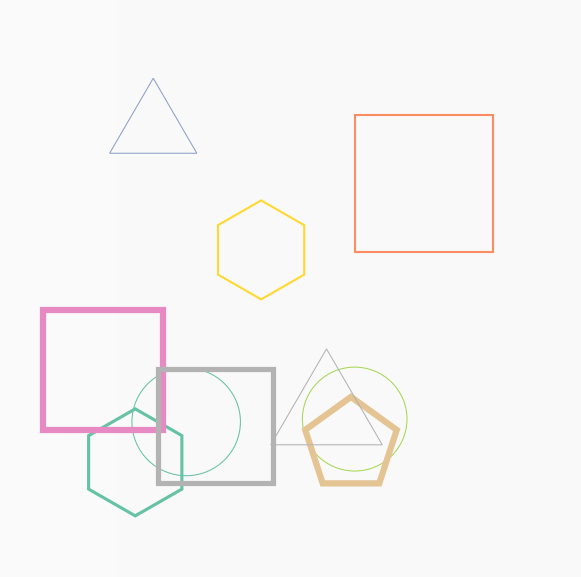[{"shape": "circle", "thickness": 0.5, "radius": 0.47, "center": [0.32, 0.269]}, {"shape": "hexagon", "thickness": 1.5, "radius": 0.46, "center": [0.233, 0.199]}, {"shape": "square", "thickness": 1, "radius": 0.59, "center": [0.729, 0.681]}, {"shape": "triangle", "thickness": 0.5, "radius": 0.43, "center": [0.264, 0.777]}, {"shape": "square", "thickness": 3, "radius": 0.52, "center": [0.177, 0.358]}, {"shape": "circle", "thickness": 0.5, "radius": 0.45, "center": [0.61, 0.273]}, {"shape": "hexagon", "thickness": 1, "radius": 0.43, "center": [0.449, 0.566]}, {"shape": "pentagon", "thickness": 3, "radius": 0.41, "center": [0.604, 0.229]}, {"shape": "square", "thickness": 2.5, "radius": 0.49, "center": [0.371, 0.262]}, {"shape": "triangle", "thickness": 0.5, "radius": 0.55, "center": [0.562, 0.284]}]